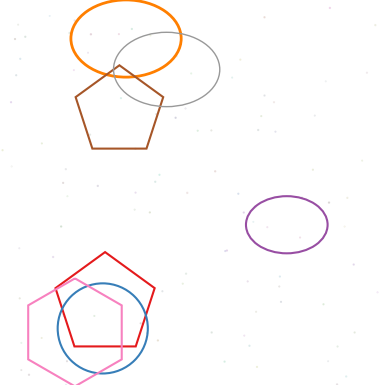[{"shape": "pentagon", "thickness": 1.5, "radius": 0.68, "center": [0.273, 0.21]}, {"shape": "circle", "thickness": 1.5, "radius": 0.59, "center": [0.267, 0.147]}, {"shape": "oval", "thickness": 1.5, "radius": 0.53, "center": [0.745, 0.416]}, {"shape": "oval", "thickness": 2, "radius": 0.72, "center": [0.327, 0.9]}, {"shape": "pentagon", "thickness": 1.5, "radius": 0.6, "center": [0.31, 0.711]}, {"shape": "hexagon", "thickness": 1.5, "radius": 0.7, "center": [0.195, 0.137]}, {"shape": "oval", "thickness": 1, "radius": 0.69, "center": [0.433, 0.82]}]